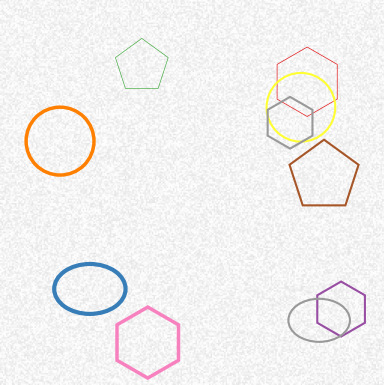[{"shape": "hexagon", "thickness": 0.5, "radius": 0.45, "center": [0.798, 0.788]}, {"shape": "oval", "thickness": 3, "radius": 0.46, "center": [0.233, 0.249]}, {"shape": "pentagon", "thickness": 0.5, "radius": 0.36, "center": [0.368, 0.828]}, {"shape": "hexagon", "thickness": 1.5, "radius": 0.36, "center": [0.886, 0.197]}, {"shape": "circle", "thickness": 2.5, "radius": 0.44, "center": [0.156, 0.633]}, {"shape": "circle", "thickness": 1.5, "radius": 0.45, "center": [0.782, 0.721]}, {"shape": "pentagon", "thickness": 1.5, "radius": 0.47, "center": [0.842, 0.543]}, {"shape": "hexagon", "thickness": 2.5, "radius": 0.46, "center": [0.384, 0.11]}, {"shape": "oval", "thickness": 1.5, "radius": 0.4, "center": [0.829, 0.168]}, {"shape": "hexagon", "thickness": 1.5, "radius": 0.34, "center": [0.753, 0.681]}]